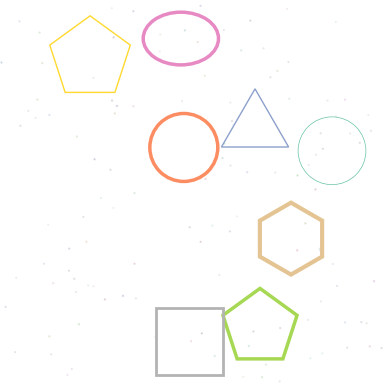[{"shape": "circle", "thickness": 0.5, "radius": 0.44, "center": [0.862, 0.608]}, {"shape": "circle", "thickness": 2.5, "radius": 0.44, "center": [0.477, 0.617]}, {"shape": "triangle", "thickness": 1, "radius": 0.5, "center": [0.662, 0.669]}, {"shape": "oval", "thickness": 2.5, "radius": 0.49, "center": [0.47, 0.9]}, {"shape": "pentagon", "thickness": 2.5, "radius": 0.51, "center": [0.675, 0.15]}, {"shape": "pentagon", "thickness": 1, "radius": 0.55, "center": [0.234, 0.849]}, {"shape": "hexagon", "thickness": 3, "radius": 0.47, "center": [0.756, 0.38]}, {"shape": "square", "thickness": 2, "radius": 0.43, "center": [0.492, 0.113]}]